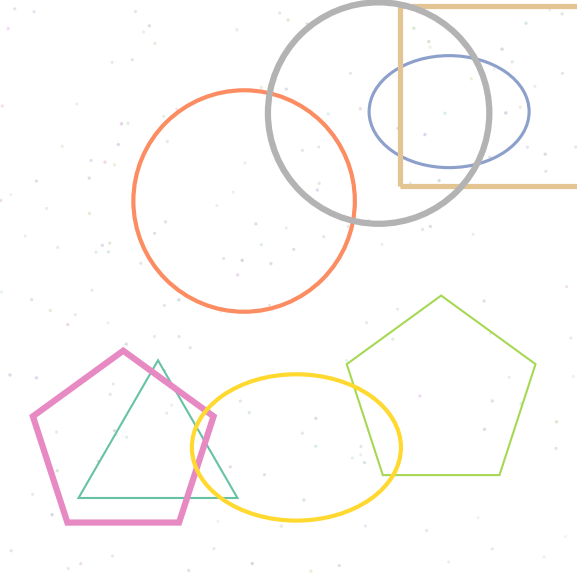[{"shape": "triangle", "thickness": 1, "radius": 0.79, "center": [0.274, 0.216]}, {"shape": "circle", "thickness": 2, "radius": 0.96, "center": [0.423, 0.651]}, {"shape": "oval", "thickness": 1.5, "radius": 0.69, "center": [0.778, 0.806]}, {"shape": "pentagon", "thickness": 3, "radius": 0.82, "center": [0.213, 0.227]}, {"shape": "pentagon", "thickness": 1, "radius": 0.86, "center": [0.764, 0.315]}, {"shape": "oval", "thickness": 2, "radius": 0.91, "center": [0.513, 0.224]}, {"shape": "square", "thickness": 2.5, "radius": 0.78, "center": [0.849, 0.832]}, {"shape": "circle", "thickness": 3, "radius": 0.96, "center": [0.656, 0.803]}]